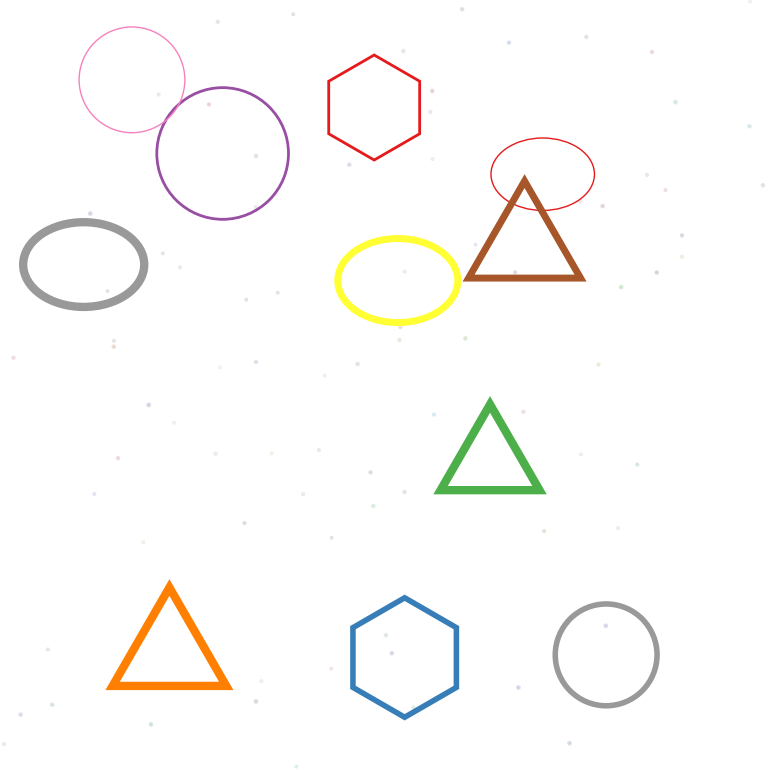[{"shape": "oval", "thickness": 0.5, "radius": 0.34, "center": [0.705, 0.774]}, {"shape": "hexagon", "thickness": 1, "radius": 0.34, "center": [0.486, 0.86]}, {"shape": "hexagon", "thickness": 2, "radius": 0.39, "center": [0.526, 0.146]}, {"shape": "triangle", "thickness": 3, "radius": 0.37, "center": [0.636, 0.401]}, {"shape": "circle", "thickness": 1, "radius": 0.43, "center": [0.289, 0.801]}, {"shape": "triangle", "thickness": 3, "radius": 0.43, "center": [0.22, 0.152]}, {"shape": "oval", "thickness": 2.5, "radius": 0.39, "center": [0.517, 0.636]}, {"shape": "triangle", "thickness": 2.5, "radius": 0.42, "center": [0.681, 0.681]}, {"shape": "circle", "thickness": 0.5, "radius": 0.34, "center": [0.171, 0.896]}, {"shape": "oval", "thickness": 3, "radius": 0.39, "center": [0.109, 0.656]}, {"shape": "circle", "thickness": 2, "radius": 0.33, "center": [0.787, 0.15]}]